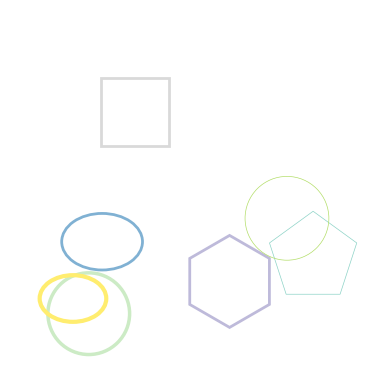[{"shape": "pentagon", "thickness": 0.5, "radius": 0.6, "center": [0.813, 0.332]}, {"shape": "hexagon", "thickness": 2, "radius": 0.6, "center": [0.596, 0.269]}, {"shape": "oval", "thickness": 2, "radius": 0.52, "center": [0.265, 0.372]}, {"shape": "circle", "thickness": 0.5, "radius": 0.54, "center": [0.745, 0.433]}, {"shape": "square", "thickness": 2, "radius": 0.44, "center": [0.349, 0.71]}, {"shape": "circle", "thickness": 2.5, "radius": 0.53, "center": [0.231, 0.185]}, {"shape": "oval", "thickness": 3, "radius": 0.43, "center": [0.19, 0.225]}]